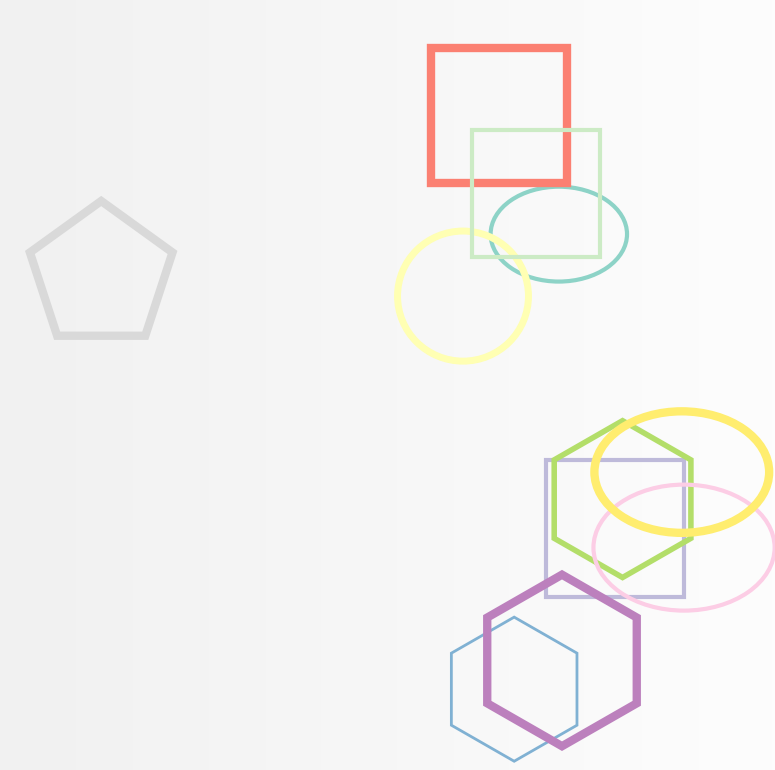[{"shape": "oval", "thickness": 1.5, "radius": 0.44, "center": [0.721, 0.696]}, {"shape": "circle", "thickness": 2.5, "radius": 0.42, "center": [0.597, 0.615]}, {"shape": "square", "thickness": 1.5, "radius": 0.45, "center": [0.794, 0.313]}, {"shape": "square", "thickness": 3, "radius": 0.44, "center": [0.644, 0.85]}, {"shape": "hexagon", "thickness": 1, "radius": 0.47, "center": [0.663, 0.105]}, {"shape": "hexagon", "thickness": 2, "radius": 0.51, "center": [0.803, 0.352]}, {"shape": "oval", "thickness": 1.5, "radius": 0.58, "center": [0.883, 0.289]}, {"shape": "pentagon", "thickness": 3, "radius": 0.48, "center": [0.131, 0.642]}, {"shape": "hexagon", "thickness": 3, "radius": 0.56, "center": [0.725, 0.142]}, {"shape": "square", "thickness": 1.5, "radius": 0.41, "center": [0.692, 0.748]}, {"shape": "oval", "thickness": 3, "radius": 0.56, "center": [0.88, 0.387]}]